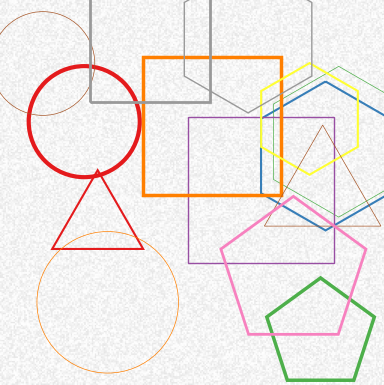[{"shape": "circle", "thickness": 3, "radius": 0.72, "center": [0.219, 0.684]}, {"shape": "triangle", "thickness": 1.5, "radius": 0.68, "center": [0.254, 0.422]}, {"shape": "hexagon", "thickness": 1.5, "radius": 0.97, "center": [0.846, 0.595]}, {"shape": "hexagon", "thickness": 0.5, "radius": 0.98, "center": [0.88, 0.632]}, {"shape": "pentagon", "thickness": 2.5, "radius": 0.73, "center": [0.833, 0.131]}, {"shape": "square", "thickness": 1, "radius": 0.95, "center": [0.677, 0.507]}, {"shape": "circle", "thickness": 0.5, "radius": 0.92, "center": [0.28, 0.215]}, {"shape": "square", "thickness": 2.5, "radius": 0.9, "center": [0.551, 0.673]}, {"shape": "hexagon", "thickness": 1.5, "radius": 0.72, "center": [0.804, 0.691]}, {"shape": "triangle", "thickness": 0.5, "radius": 0.87, "center": [0.838, 0.5]}, {"shape": "circle", "thickness": 0.5, "radius": 0.67, "center": [0.111, 0.835]}, {"shape": "pentagon", "thickness": 2, "radius": 0.99, "center": [0.762, 0.292]}, {"shape": "square", "thickness": 2, "radius": 0.78, "center": [0.39, 0.891]}, {"shape": "hexagon", "thickness": 1, "radius": 0.96, "center": [0.644, 0.898]}]